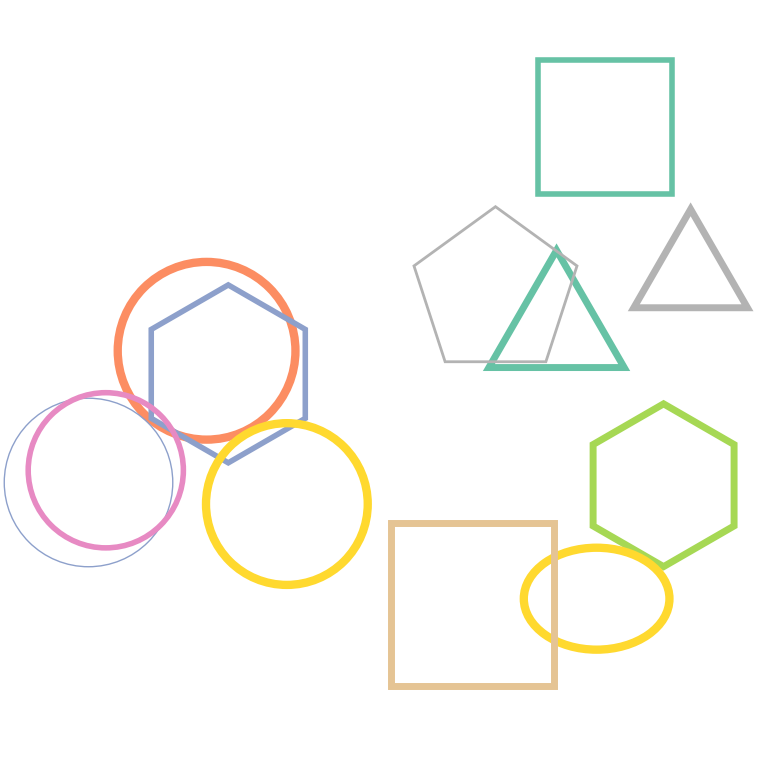[{"shape": "square", "thickness": 2, "radius": 0.44, "center": [0.785, 0.835]}, {"shape": "triangle", "thickness": 2.5, "radius": 0.51, "center": [0.723, 0.573]}, {"shape": "circle", "thickness": 3, "radius": 0.58, "center": [0.268, 0.544]}, {"shape": "circle", "thickness": 0.5, "radius": 0.55, "center": [0.115, 0.373]}, {"shape": "hexagon", "thickness": 2, "radius": 0.58, "center": [0.296, 0.514]}, {"shape": "circle", "thickness": 2, "radius": 0.5, "center": [0.137, 0.389]}, {"shape": "hexagon", "thickness": 2.5, "radius": 0.53, "center": [0.862, 0.37]}, {"shape": "oval", "thickness": 3, "radius": 0.47, "center": [0.775, 0.222]}, {"shape": "circle", "thickness": 3, "radius": 0.53, "center": [0.373, 0.345]}, {"shape": "square", "thickness": 2.5, "radius": 0.53, "center": [0.614, 0.214]}, {"shape": "pentagon", "thickness": 1, "radius": 0.56, "center": [0.643, 0.62]}, {"shape": "triangle", "thickness": 2.5, "radius": 0.43, "center": [0.897, 0.643]}]